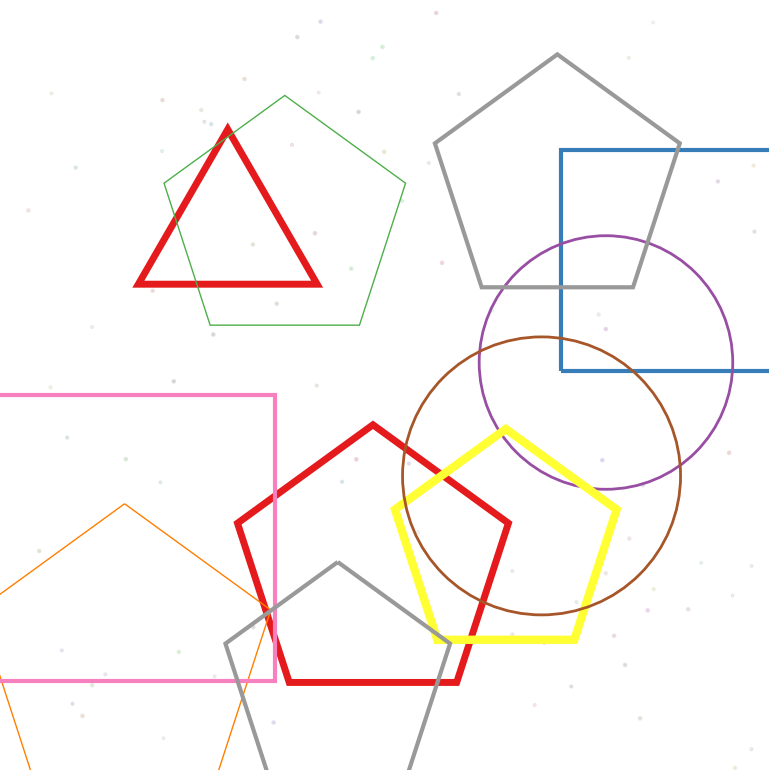[{"shape": "pentagon", "thickness": 2.5, "radius": 0.92, "center": [0.484, 0.263]}, {"shape": "triangle", "thickness": 2.5, "radius": 0.67, "center": [0.296, 0.698]}, {"shape": "square", "thickness": 1.5, "radius": 0.72, "center": [0.872, 0.661]}, {"shape": "pentagon", "thickness": 0.5, "radius": 0.82, "center": [0.37, 0.711]}, {"shape": "circle", "thickness": 1, "radius": 0.82, "center": [0.787, 0.529]}, {"shape": "pentagon", "thickness": 0.5, "radius": 1.0, "center": [0.162, 0.146]}, {"shape": "pentagon", "thickness": 3, "radius": 0.76, "center": [0.657, 0.292]}, {"shape": "circle", "thickness": 1, "radius": 0.9, "center": [0.703, 0.382]}, {"shape": "square", "thickness": 1.5, "radius": 0.93, "center": [0.172, 0.301]}, {"shape": "pentagon", "thickness": 1.5, "radius": 0.77, "center": [0.439, 0.117]}, {"shape": "pentagon", "thickness": 1.5, "radius": 0.84, "center": [0.724, 0.762]}]